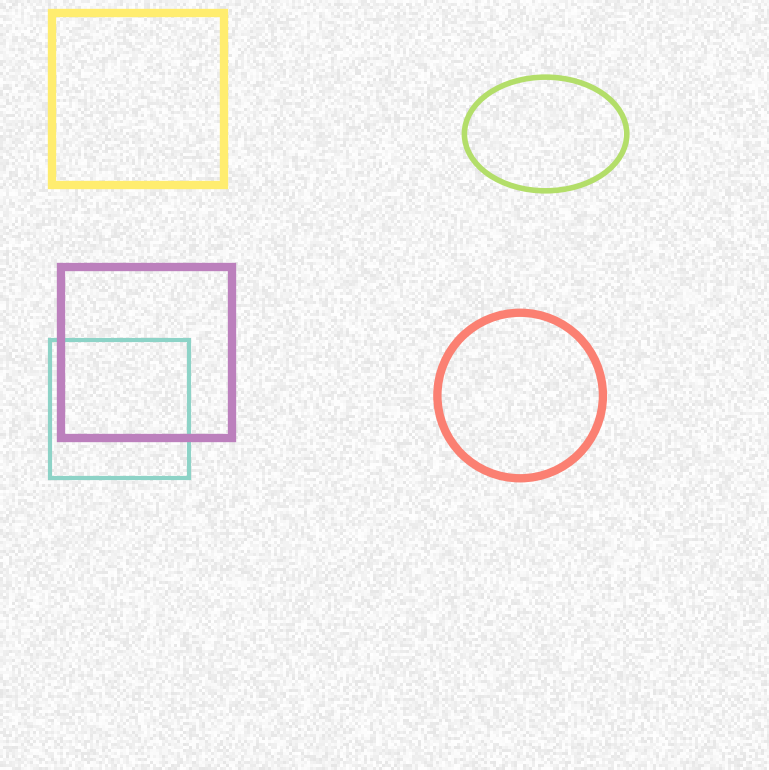[{"shape": "square", "thickness": 1.5, "radius": 0.45, "center": [0.155, 0.469]}, {"shape": "circle", "thickness": 3, "radius": 0.54, "center": [0.676, 0.486]}, {"shape": "oval", "thickness": 2, "radius": 0.53, "center": [0.709, 0.826]}, {"shape": "square", "thickness": 3, "radius": 0.56, "center": [0.19, 0.542]}, {"shape": "square", "thickness": 3, "radius": 0.56, "center": [0.179, 0.871]}]